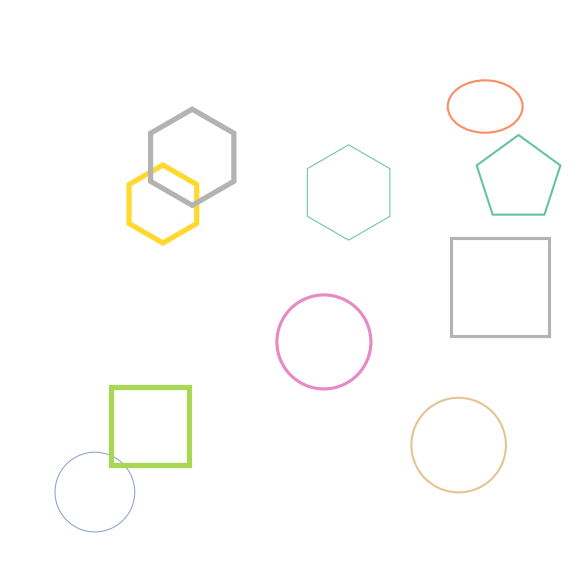[{"shape": "pentagon", "thickness": 1, "radius": 0.38, "center": [0.898, 0.689]}, {"shape": "hexagon", "thickness": 0.5, "radius": 0.41, "center": [0.604, 0.666]}, {"shape": "oval", "thickness": 1, "radius": 0.32, "center": [0.84, 0.815]}, {"shape": "circle", "thickness": 0.5, "radius": 0.35, "center": [0.164, 0.147]}, {"shape": "circle", "thickness": 1.5, "radius": 0.41, "center": [0.561, 0.407]}, {"shape": "square", "thickness": 2.5, "radius": 0.34, "center": [0.259, 0.262]}, {"shape": "hexagon", "thickness": 2.5, "radius": 0.34, "center": [0.282, 0.646]}, {"shape": "circle", "thickness": 1, "radius": 0.41, "center": [0.794, 0.228]}, {"shape": "hexagon", "thickness": 2.5, "radius": 0.42, "center": [0.333, 0.727]}, {"shape": "square", "thickness": 1.5, "radius": 0.42, "center": [0.865, 0.502]}]